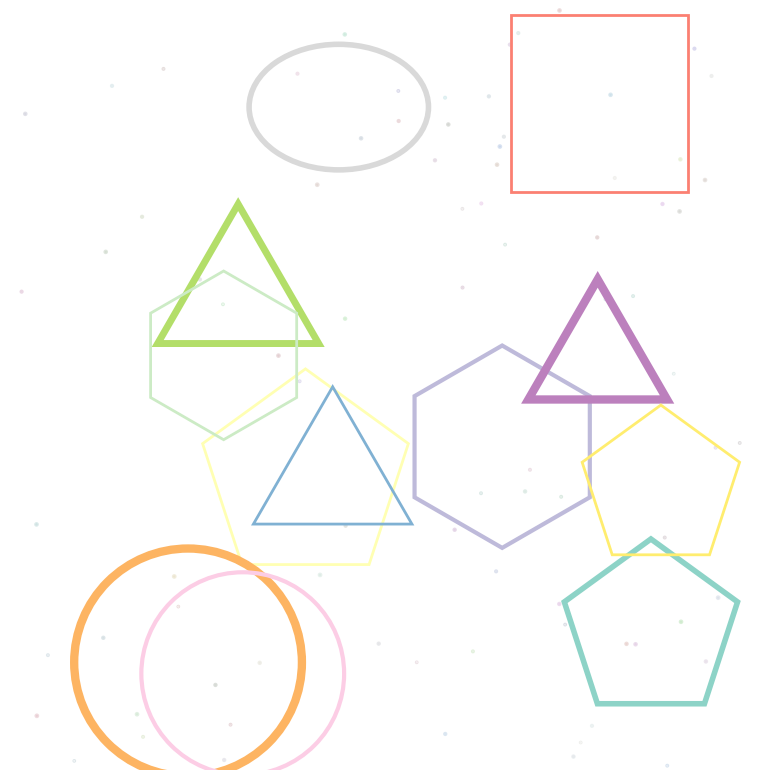[{"shape": "pentagon", "thickness": 2, "radius": 0.59, "center": [0.845, 0.182]}, {"shape": "pentagon", "thickness": 1, "radius": 0.7, "center": [0.397, 0.38]}, {"shape": "hexagon", "thickness": 1.5, "radius": 0.66, "center": [0.652, 0.42]}, {"shape": "square", "thickness": 1, "radius": 0.57, "center": [0.779, 0.866]}, {"shape": "triangle", "thickness": 1, "radius": 0.59, "center": [0.432, 0.379]}, {"shape": "circle", "thickness": 3, "radius": 0.74, "center": [0.244, 0.14]}, {"shape": "triangle", "thickness": 2.5, "radius": 0.6, "center": [0.309, 0.614]}, {"shape": "circle", "thickness": 1.5, "radius": 0.66, "center": [0.315, 0.125]}, {"shape": "oval", "thickness": 2, "radius": 0.58, "center": [0.44, 0.861]}, {"shape": "triangle", "thickness": 3, "radius": 0.52, "center": [0.776, 0.533]}, {"shape": "hexagon", "thickness": 1, "radius": 0.55, "center": [0.29, 0.539]}, {"shape": "pentagon", "thickness": 1, "radius": 0.54, "center": [0.858, 0.366]}]